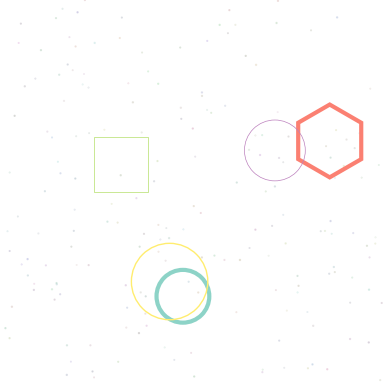[{"shape": "circle", "thickness": 3, "radius": 0.34, "center": [0.475, 0.23]}, {"shape": "hexagon", "thickness": 3, "radius": 0.47, "center": [0.856, 0.634]}, {"shape": "square", "thickness": 0.5, "radius": 0.35, "center": [0.315, 0.573]}, {"shape": "circle", "thickness": 0.5, "radius": 0.4, "center": [0.714, 0.609]}, {"shape": "circle", "thickness": 1, "radius": 0.5, "center": [0.441, 0.269]}]